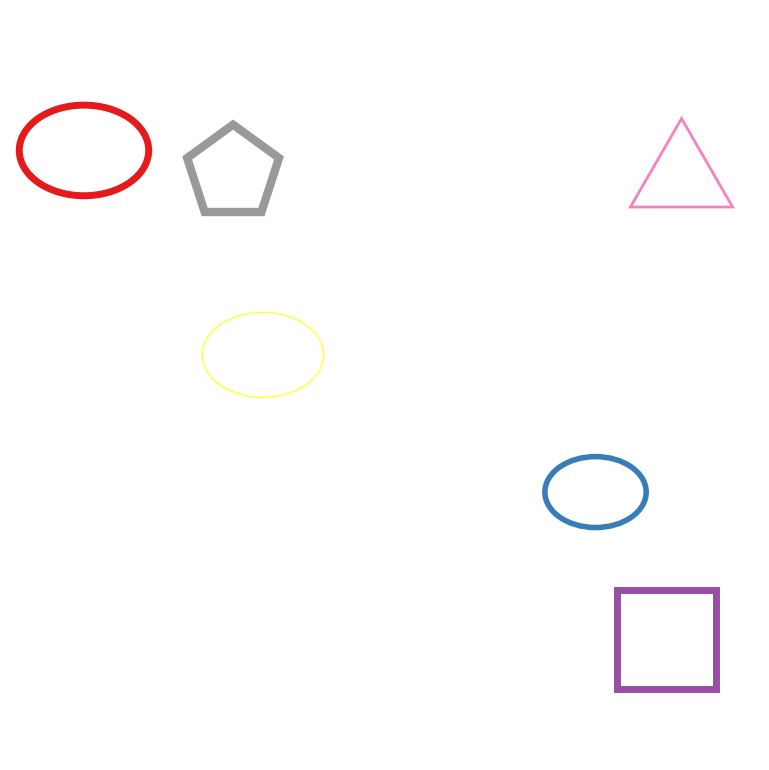[{"shape": "oval", "thickness": 2.5, "radius": 0.42, "center": [0.109, 0.805]}, {"shape": "oval", "thickness": 2, "radius": 0.33, "center": [0.773, 0.361]}, {"shape": "square", "thickness": 2.5, "radius": 0.32, "center": [0.866, 0.17]}, {"shape": "oval", "thickness": 0.5, "radius": 0.39, "center": [0.341, 0.539]}, {"shape": "triangle", "thickness": 1, "radius": 0.38, "center": [0.885, 0.769]}, {"shape": "pentagon", "thickness": 3, "radius": 0.31, "center": [0.303, 0.775]}]